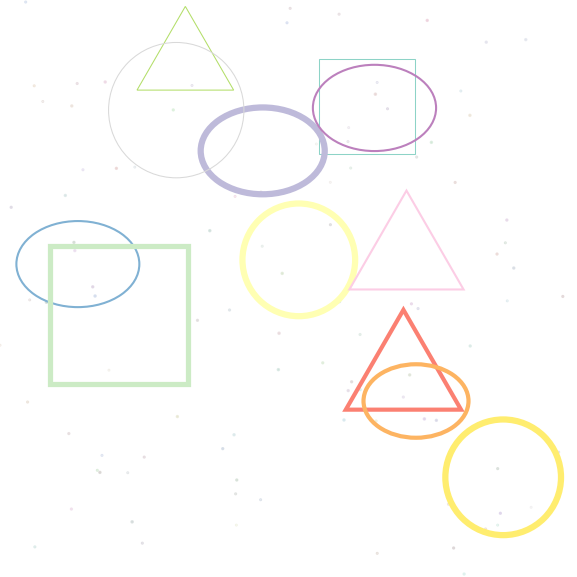[{"shape": "square", "thickness": 0.5, "radius": 0.41, "center": [0.636, 0.815]}, {"shape": "circle", "thickness": 3, "radius": 0.49, "center": [0.517, 0.549]}, {"shape": "oval", "thickness": 3, "radius": 0.54, "center": [0.455, 0.738]}, {"shape": "triangle", "thickness": 2, "radius": 0.58, "center": [0.699, 0.347]}, {"shape": "oval", "thickness": 1, "radius": 0.53, "center": [0.135, 0.542]}, {"shape": "oval", "thickness": 2, "radius": 0.45, "center": [0.72, 0.305]}, {"shape": "triangle", "thickness": 0.5, "radius": 0.48, "center": [0.321, 0.891]}, {"shape": "triangle", "thickness": 1, "radius": 0.57, "center": [0.704, 0.555]}, {"shape": "circle", "thickness": 0.5, "radius": 0.59, "center": [0.305, 0.808]}, {"shape": "oval", "thickness": 1, "radius": 0.53, "center": [0.648, 0.812]}, {"shape": "square", "thickness": 2.5, "radius": 0.6, "center": [0.206, 0.454]}, {"shape": "circle", "thickness": 3, "radius": 0.5, "center": [0.871, 0.173]}]